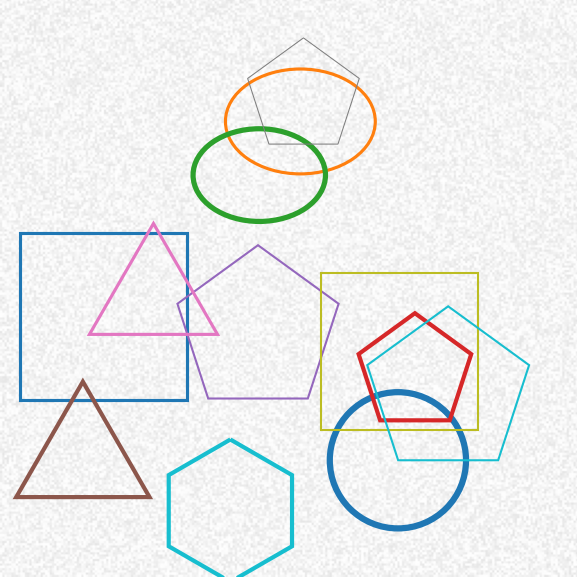[{"shape": "circle", "thickness": 3, "radius": 0.59, "center": [0.689, 0.202]}, {"shape": "square", "thickness": 1.5, "radius": 0.72, "center": [0.179, 0.452]}, {"shape": "oval", "thickness": 1.5, "radius": 0.65, "center": [0.52, 0.789]}, {"shape": "oval", "thickness": 2.5, "radius": 0.57, "center": [0.449, 0.696]}, {"shape": "pentagon", "thickness": 2, "radius": 0.51, "center": [0.718, 0.354]}, {"shape": "pentagon", "thickness": 1, "radius": 0.73, "center": [0.447, 0.428]}, {"shape": "triangle", "thickness": 2, "radius": 0.67, "center": [0.143, 0.205]}, {"shape": "triangle", "thickness": 1.5, "radius": 0.64, "center": [0.266, 0.484]}, {"shape": "pentagon", "thickness": 0.5, "radius": 0.51, "center": [0.525, 0.832]}, {"shape": "square", "thickness": 1, "radius": 0.68, "center": [0.692, 0.391]}, {"shape": "pentagon", "thickness": 1, "radius": 0.74, "center": [0.776, 0.321]}, {"shape": "hexagon", "thickness": 2, "radius": 0.62, "center": [0.399, 0.115]}]